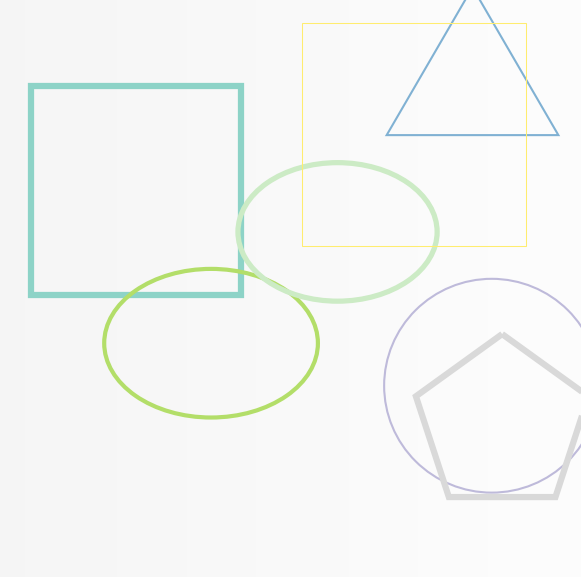[{"shape": "square", "thickness": 3, "radius": 0.9, "center": [0.234, 0.669]}, {"shape": "circle", "thickness": 1, "radius": 0.93, "center": [0.846, 0.331]}, {"shape": "triangle", "thickness": 1, "radius": 0.85, "center": [0.813, 0.85]}, {"shape": "oval", "thickness": 2, "radius": 0.92, "center": [0.363, 0.405]}, {"shape": "pentagon", "thickness": 3, "radius": 0.78, "center": [0.864, 0.265]}, {"shape": "oval", "thickness": 2.5, "radius": 0.86, "center": [0.581, 0.598]}, {"shape": "square", "thickness": 0.5, "radius": 0.97, "center": [0.712, 0.766]}]